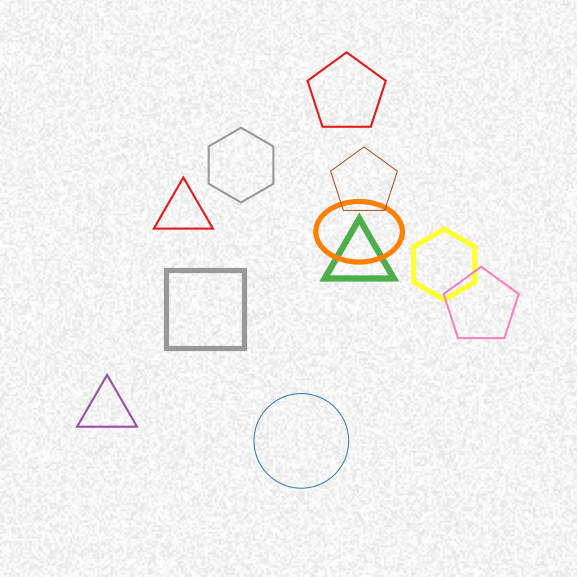[{"shape": "pentagon", "thickness": 1, "radius": 0.36, "center": [0.6, 0.837]}, {"shape": "triangle", "thickness": 1, "radius": 0.3, "center": [0.318, 0.633]}, {"shape": "circle", "thickness": 0.5, "radius": 0.41, "center": [0.522, 0.236]}, {"shape": "triangle", "thickness": 3, "radius": 0.35, "center": [0.622, 0.551]}, {"shape": "triangle", "thickness": 1, "radius": 0.3, "center": [0.185, 0.29]}, {"shape": "oval", "thickness": 2.5, "radius": 0.37, "center": [0.622, 0.598]}, {"shape": "hexagon", "thickness": 2.5, "radius": 0.31, "center": [0.769, 0.541]}, {"shape": "pentagon", "thickness": 0.5, "radius": 0.3, "center": [0.63, 0.684]}, {"shape": "pentagon", "thickness": 1, "radius": 0.34, "center": [0.833, 0.469]}, {"shape": "square", "thickness": 2.5, "radius": 0.34, "center": [0.355, 0.465]}, {"shape": "hexagon", "thickness": 1, "radius": 0.32, "center": [0.417, 0.713]}]